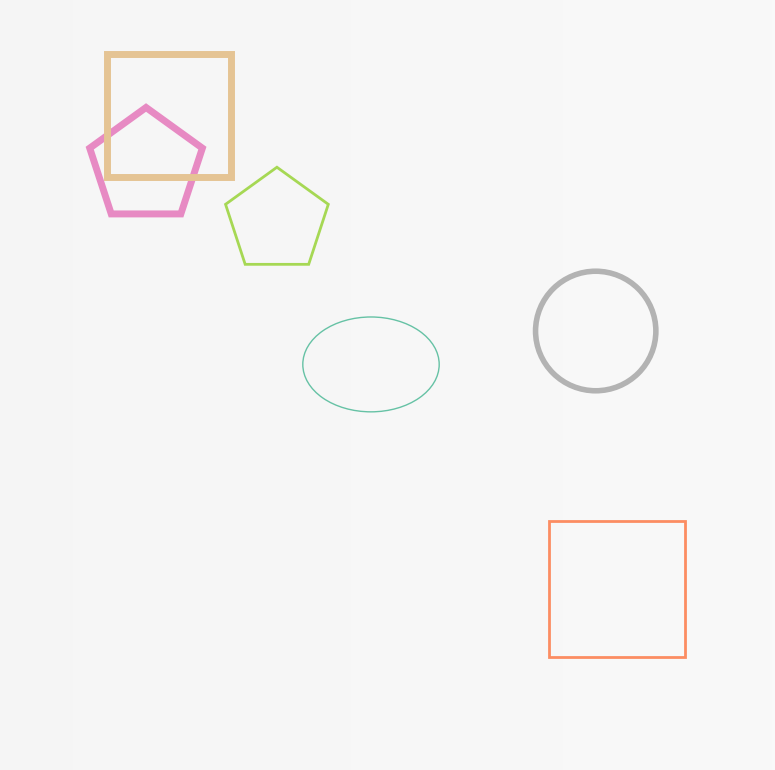[{"shape": "oval", "thickness": 0.5, "radius": 0.44, "center": [0.479, 0.527]}, {"shape": "square", "thickness": 1, "radius": 0.44, "center": [0.796, 0.235]}, {"shape": "pentagon", "thickness": 2.5, "radius": 0.38, "center": [0.188, 0.784]}, {"shape": "pentagon", "thickness": 1, "radius": 0.35, "center": [0.357, 0.713]}, {"shape": "square", "thickness": 2.5, "radius": 0.4, "center": [0.218, 0.85]}, {"shape": "circle", "thickness": 2, "radius": 0.39, "center": [0.769, 0.57]}]